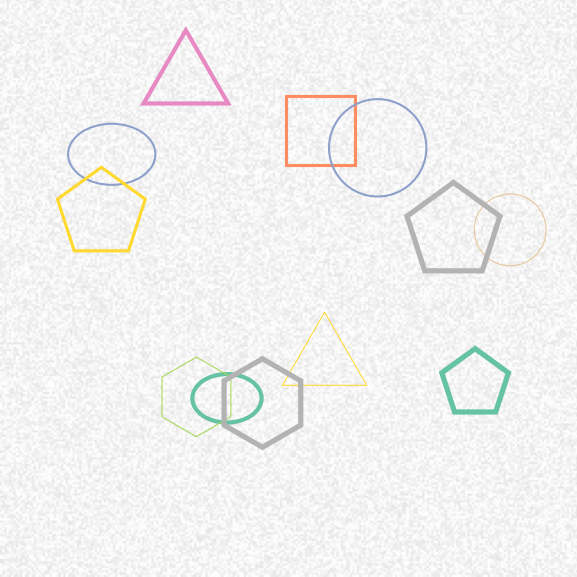[{"shape": "pentagon", "thickness": 2.5, "radius": 0.3, "center": [0.823, 0.335]}, {"shape": "oval", "thickness": 2, "radius": 0.3, "center": [0.393, 0.309]}, {"shape": "square", "thickness": 1.5, "radius": 0.3, "center": [0.555, 0.773]}, {"shape": "circle", "thickness": 1, "radius": 0.42, "center": [0.654, 0.743]}, {"shape": "oval", "thickness": 1, "radius": 0.38, "center": [0.194, 0.732]}, {"shape": "triangle", "thickness": 2, "radius": 0.42, "center": [0.322, 0.862]}, {"shape": "hexagon", "thickness": 0.5, "radius": 0.34, "center": [0.34, 0.312]}, {"shape": "triangle", "thickness": 0.5, "radius": 0.42, "center": [0.562, 0.374]}, {"shape": "pentagon", "thickness": 1.5, "radius": 0.4, "center": [0.176, 0.63]}, {"shape": "circle", "thickness": 0.5, "radius": 0.31, "center": [0.883, 0.601]}, {"shape": "hexagon", "thickness": 2.5, "radius": 0.38, "center": [0.454, 0.301]}, {"shape": "pentagon", "thickness": 2.5, "radius": 0.42, "center": [0.785, 0.599]}]